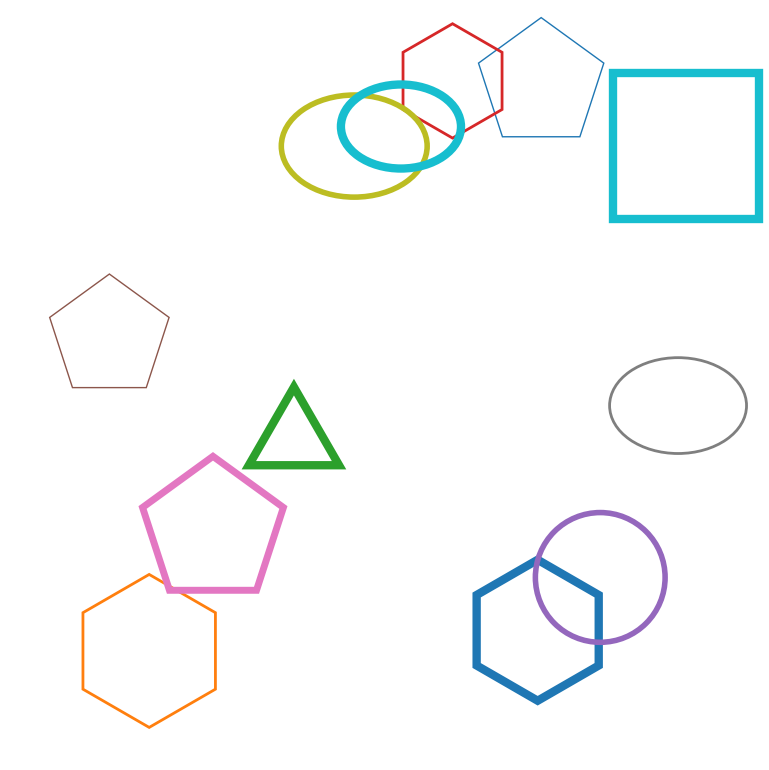[{"shape": "pentagon", "thickness": 0.5, "radius": 0.43, "center": [0.703, 0.892]}, {"shape": "hexagon", "thickness": 3, "radius": 0.46, "center": [0.698, 0.181]}, {"shape": "hexagon", "thickness": 1, "radius": 0.5, "center": [0.194, 0.155]}, {"shape": "triangle", "thickness": 3, "radius": 0.34, "center": [0.382, 0.43]}, {"shape": "hexagon", "thickness": 1, "radius": 0.37, "center": [0.588, 0.895]}, {"shape": "circle", "thickness": 2, "radius": 0.42, "center": [0.78, 0.25]}, {"shape": "pentagon", "thickness": 0.5, "radius": 0.41, "center": [0.142, 0.563]}, {"shape": "pentagon", "thickness": 2.5, "radius": 0.48, "center": [0.277, 0.311]}, {"shape": "oval", "thickness": 1, "radius": 0.44, "center": [0.881, 0.473]}, {"shape": "oval", "thickness": 2, "radius": 0.47, "center": [0.46, 0.81]}, {"shape": "oval", "thickness": 3, "radius": 0.39, "center": [0.521, 0.836]}, {"shape": "square", "thickness": 3, "radius": 0.47, "center": [0.891, 0.811]}]